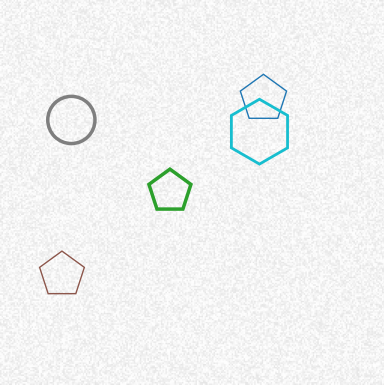[{"shape": "pentagon", "thickness": 1, "radius": 0.32, "center": [0.684, 0.744]}, {"shape": "pentagon", "thickness": 2.5, "radius": 0.29, "center": [0.441, 0.503]}, {"shape": "pentagon", "thickness": 1, "radius": 0.31, "center": [0.161, 0.287]}, {"shape": "circle", "thickness": 2.5, "radius": 0.31, "center": [0.185, 0.688]}, {"shape": "hexagon", "thickness": 2, "radius": 0.42, "center": [0.674, 0.658]}]